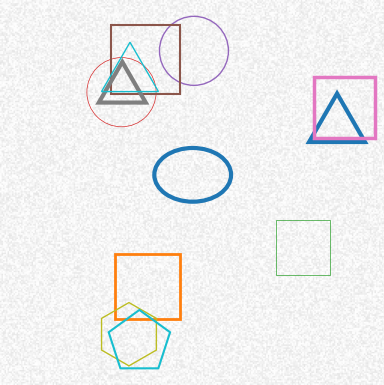[{"shape": "oval", "thickness": 3, "radius": 0.5, "center": [0.501, 0.546]}, {"shape": "triangle", "thickness": 3, "radius": 0.42, "center": [0.875, 0.673]}, {"shape": "square", "thickness": 2, "radius": 0.42, "center": [0.382, 0.256]}, {"shape": "square", "thickness": 0.5, "radius": 0.35, "center": [0.787, 0.357]}, {"shape": "circle", "thickness": 0.5, "radius": 0.45, "center": [0.316, 0.761]}, {"shape": "circle", "thickness": 1, "radius": 0.45, "center": [0.504, 0.868]}, {"shape": "square", "thickness": 1.5, "radius": 0.45, "center": [0.378, 0.845]}, {"shape": "square", "thickness": 2.5, "radius": 0.4, "center": [0.894, 0.72]}, {"shape": "triangle", "thickness": 3, "radius": 0.35, "center": [0.318, 0.769]}, {"shape": "hexagon", "thickness": 1, "radius": 0.41, "center": [0.335, 0.132]}, {"shape": "triangle", "thickness": 1, "radius": 0.43, "center": [0.338, 0.805]}, {"shape": "pentagon", "thickness": 1.5, "radius": 0.42, "center": [0.362, 0.111]}]